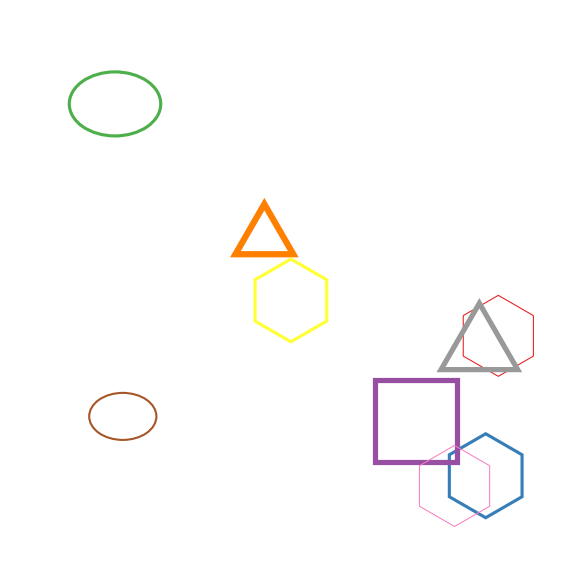[{"shape": "hexagon", "thickness": 0.5, "radius": 0.35, "center": [0.863, 0.418]}, {"shape": "hexagon", "thickness": 1.5, "radius": 0.36, "center": [0.841, 0.175]}, {"shape": "oval", "thickness": 1.5, "radius": 0.4, "center": [0.199, 0.819]}, {"shape": "square", "thickness": 2.5, "radius": 0.36, "center": [0.72, 0.27]}, {"shape": "triangle", "thickness": 3, "radius": 0.29, "center": [0.458, 0.588]}, {"shape": "hexagon", "thickness": 1.5, "radius": 0.36, "center": [0.504, 0.479]}, {"shape": "oval", "thickness": 1, "radius": 0.29, "center": [0.213, 0.278]}, {"shape": "hexagon", "thickness": 0.5, "radius": 0.35, "center": [0.787, 0.158]}, {"shape": "triangle", "thickness": 2.5, "radius": 0.38, "center": [0.83, 0.397]}]